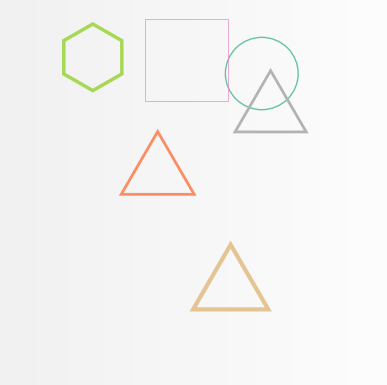[{"shape": "circle", "thickness": 1, "radius": 0.47, "center": [0.676, 0.809]}, {"shape": "triangle", "thickness": 2, "radius": 0.54, "center": [0.407, 0.55]}, {"shape": "square", "thickness": 0.5, "radius": 0.53, "center": [0.481, 0.843]}, {"shape": "hexagon", "thickness": 2.5, "radius": 0.43, "center": [0.239, 0.851]}, {"shape": "triangle", "thickness": 3, "radius": 0.56, "center": [0.595, 0.252]}, {"shape": "triangle", "thickness": 2, "radius": 0.53, "center": [0.698, 0.71]}]